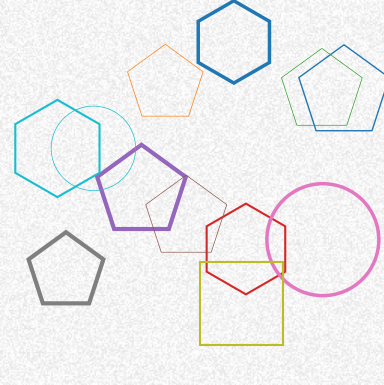[{"shape": "hexagon", "thickness": 2.5, "radius": 0.53, "center": [0.607, 0.891]}, {"shape": "pentagon", "thickness": 1, "radius": 0.62, "center": [0.894, 0.76]}, {"shape": "pentagon", "thickness": 0.5, "radius": 0.52, "center": [0.429, 0.782]}, {"shape": "pentagon", "thickness": 0.5, "radius": 0.55, "center": [0.836, 0.764]}, {"shape": "hexagon", "thickness": 1.5, "radius": 0.59, "center": [0.639, 0.353]}, {"shape": "pentagon", "thickness": 3, "radius": 0.6, "center": [0.368, 0.503]}, {"shape": "pentagon", "thickness": 0.5, "radius": 0.55, "center": [0.484, 0.434]}, {"shape": "circle", "thickness": 2.5, "radius": 0.73, "center": [0.839, 0.378]}, {"shape": "pentagon", "thickness": 3, "radius": 0.51, "center": [0.171, 0.295]}, {"shape": "square", "thickness": 1.5, "radius": 0.54, "center": [0.627, 0.212]}, {"shape": "hexagon", "thickness": 1.5, "radius": 0.63, "center": [0.149, 0.614]}, {"shape": "circle", "thickness": 0.5, "radius": 0.55, "center": [0.243, 0.615]}]